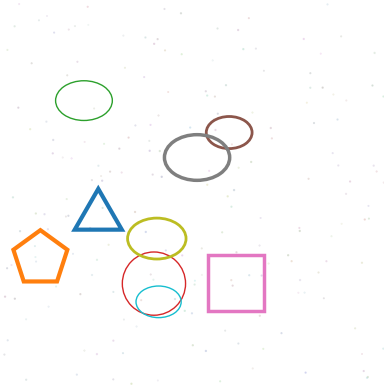[{"shape": "triangle", "thickness": 3, "radius": 0.35, "center": [0.255, 0.439]}, {"shape": "pentagon", "thickness": 3, "radius": 0.37, "center": [0.105, 0.329]}, {"shape": "oval", "thickness": 1, "radius": 0.37, "center": [0.218, 0.739]}, {"shape": "circle", "thickness": 1, "radius": 0.41, "center": [0.4, 0.263]}, {"shape": "oval", "thickness": 2, "radius": 0.3, "center": [0.595, 0.656]}, {"shape": "square", "thickness": 2.5, "radius": 0.36, "center": [0.613, 0.265]}, {"shape": "oval", "thickness": 2.5, "radius": 0.42, "center": [0.512, 0.591]}, {"shape": "oval", "thickness": 2, "radius": 0.38, "center": [0.407, 0.38]}, {"shape": "oval", "thickness": 1, "radius": 0.29, "center": [0.412, 0.216]}]